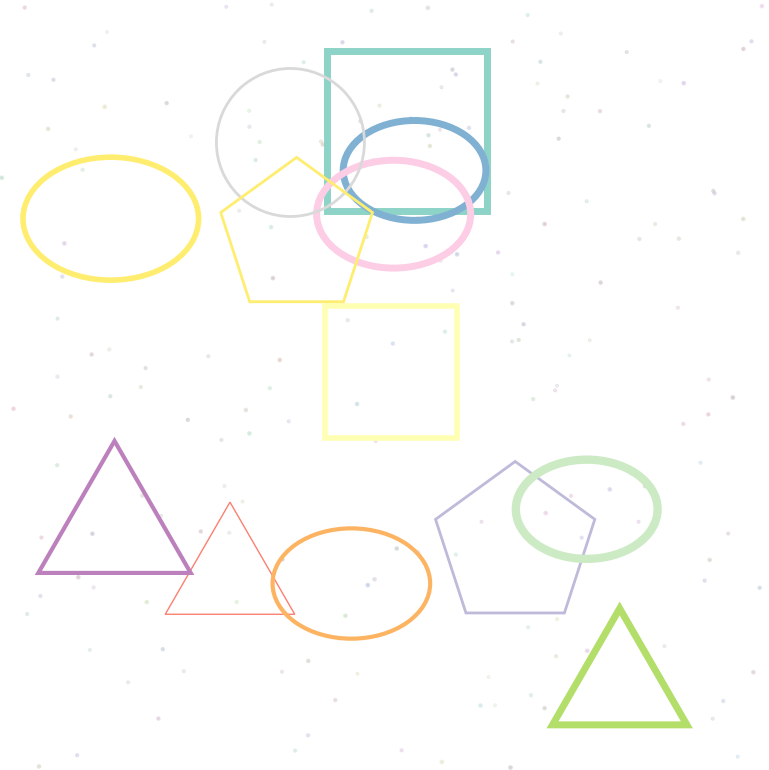[{"shape": "square", "thickness": 2.5, "radius": 0.52, "center": [0.529, 0.83]}, {"shape": "square", "thickness": 2, "radius": 0.43, "center": [0.508, 0.517]}, {"shape": "pentagon", "thickness": 1, "radius": 0.54, "center": [0.669, 0.292]}, {"shape": "triangle", "thickness": 0.5, "radius": 0.49, "center": [0.299, 0.251]}, {"shape": "oval", "thickness": 2.5, "radius": 0.46, "center": [0.538, 0.779]}, {"shape": "oval", "thickness": 1.5, "radius": 0.51, "center": [0.456, 0.242]}, {"shape": "triangle", "thickness": 2.5, "radius": 0.5, "center": [0.805, 0.109]}, {"shape": "oval", "thickness": 2.5, "radius": 0.5, "center": [0.511, 0.722]}, {"shape": "circle", "thickness": 1, "radius": 0.48, "center": [0.377, 0.815]}, {"shape": "triangle", "thickness": 1.5, "radius": 0.57, "center": [0.149, 0.313]}, {"shape": "oval", "thickness": 3, "radius": 0.46, "center": [0.762, 0.339]}, {"shape": "pentagon", "thickness": 1, "radius": 0.52, "center": [0.385, 0.692]}, {"shape": "oval", "thickness": 2, "radius": 0.57, "center": [0.144, 0.716]}]